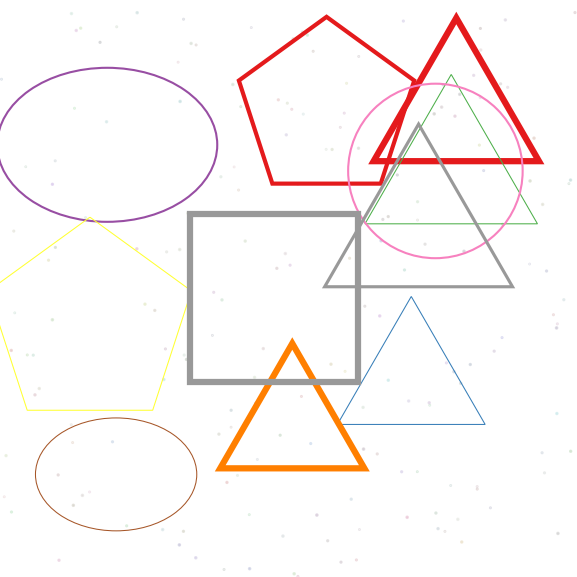[{"shape": "triangle", "thickness": 3, "radius": 0.83, "center": [0.79, 0.803]}, {"shape": "pentagon", "thickness": 2, "radius": 0.8, "center": [0.565, 0.81]}, {"shape": "triangle", "thickness": 0.5, "radius": 0.74, "center": [0.712, 0.338]}, {"shape": "triangle", "thickness": 0.5, "radius": 0.86, "center": [0.781, 0.698]}, {"shape": "oval", "thickness": 1, "radius": 0.95, "center": [0.186, 0.748]}, {"shape": "triangle", "thickness": 3, "radius": 0.72, "center": [0.506, 0.26]}, {"shape": "pentagon", "thickness": 0.5, "radius": 0.92, "center": [0.156, 0.438]}, {"shape": "oval", "thickness": 0.5, "radius": 0.7, "center": [0.201, 0.178]}, {"shape": "circle", "thickness": 1, "radius": 0.76, "center": [0.754, 0.703]}, {"shape": "triangle", "thickness": 1.5, "radius": 0.94, "center": [0.725, 0.596]}, {"shape": "square", "thickness": 3, "radius": 0.73, "center": [0.474, 0.483]}]